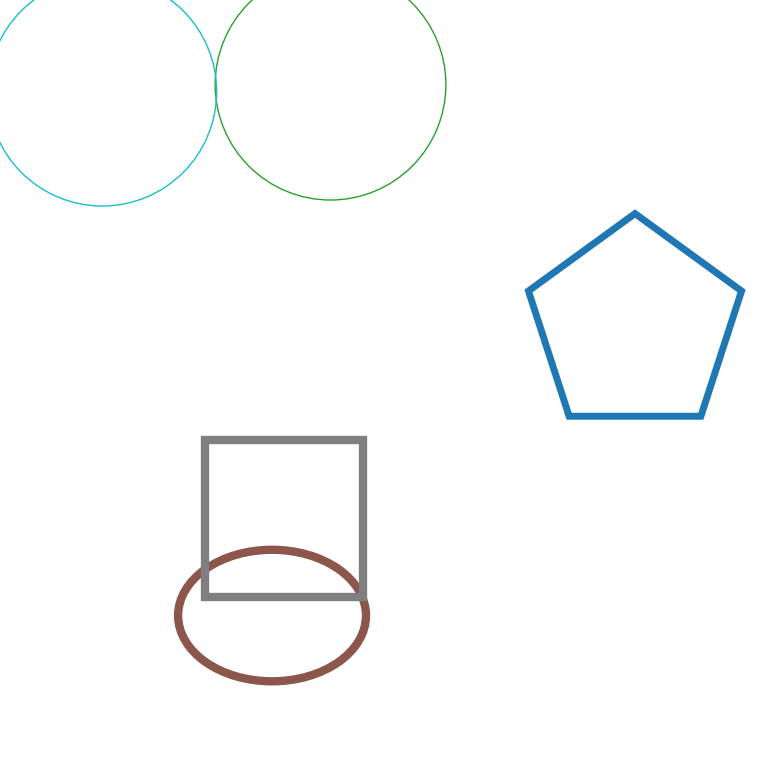[{"shape": "pentagon", "thickness": 2.5, "radius": 0.73, "center": [0.825, 0.577]}, {"shape": "circle", "thickness": 0.5, "radius": 0.75, "center": [0.429, 0.89]}, {"shape": "oval", "thickness": 3, "radius": 0.61, "center": [0.353, 0.201]}, {"shape": "square", "thickness": 3, "radius": 0.51, "center": [0.369, 0.327]}, {"shape": "circle", "thickness": 0.5, "radius": 0.74, "center": [0.133, 0.881]}]